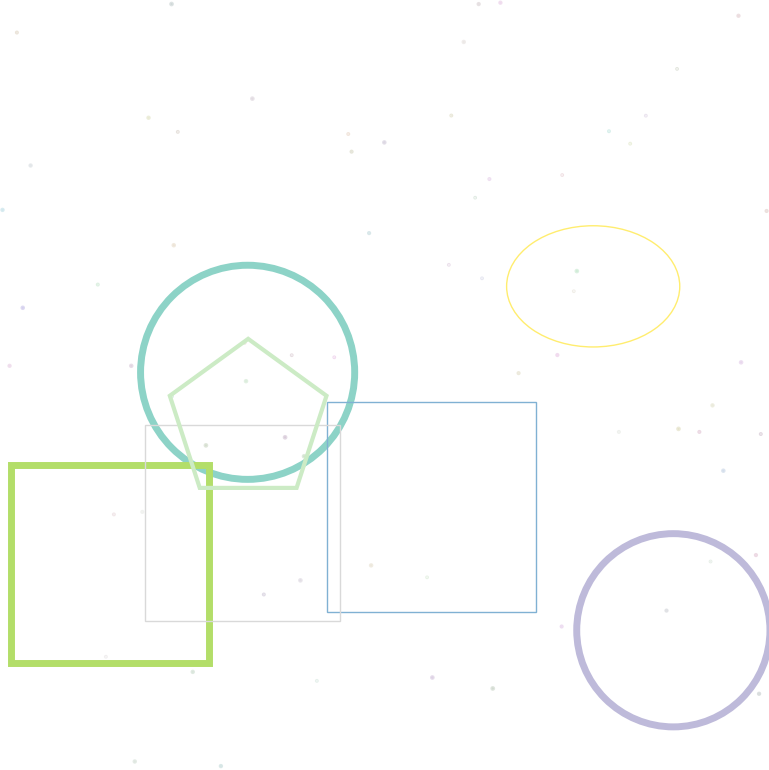[{"shape": "circle", "thickness": 2.5, "radius": 0.7, "center": [0.322, 0.516]}, {"shape": "circle", "thickness": 2.5, "radius": 0.63, "center": [0.874, 0.181]}, {"shape": "square", "thickness": 0.5, "radius": 0.68, "center": [0.56, 0.341]}, {"shape": "square", "thickness": 2.5, "radius": 0.64, "center": [0.143, 0.268]}, {"shape": "square", "thickness": 0.5, "radius": 0.63, "center": [0.315, 0.321]}, {"shape": "pentagon", "thickness": 1.5, "radius": 0.53, "center": [0.322, 0.453]}, {"shape": "oval", "thickness": 0.5, "radius": 0.56, "center": [0.77, 0.628]}]